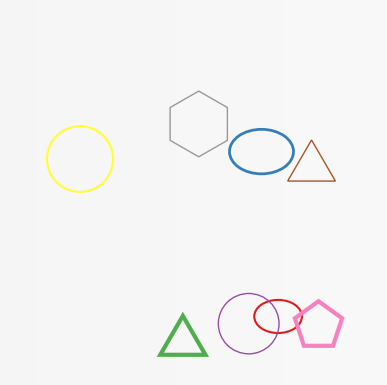[{"shape": "oval", "thickness": 1.5, "radius": 0.31, "center": [0.718, 0.178]}, {"shape": "oval", "thickness": 2, "radius": 0.41, "center": [0.675, 0.606]}, {"shape": "triangle", "thickness": 3, "radius": 0.34, "center": [0.472, 0.112]}, {"shape": "circle", "thickness": 1, "radius": 0.39, "center": [0.642, 0.159]}, {"shape": "circle", "thickness": 1.5, "radius": 0.43, "center": [0.207, 0.587]}, {"shape": "triangle", "thickness": 1, "radius": 0.36, "center": [0.804, 0.565]}, {"shape": "pentagon", "thickness": 3, "radius": 0.32, "center": [0.822, 0.154]}, {"shape": "hexagon", "thickness": 1, "radius": 0.43, "center": [0.513, 0.678]}]